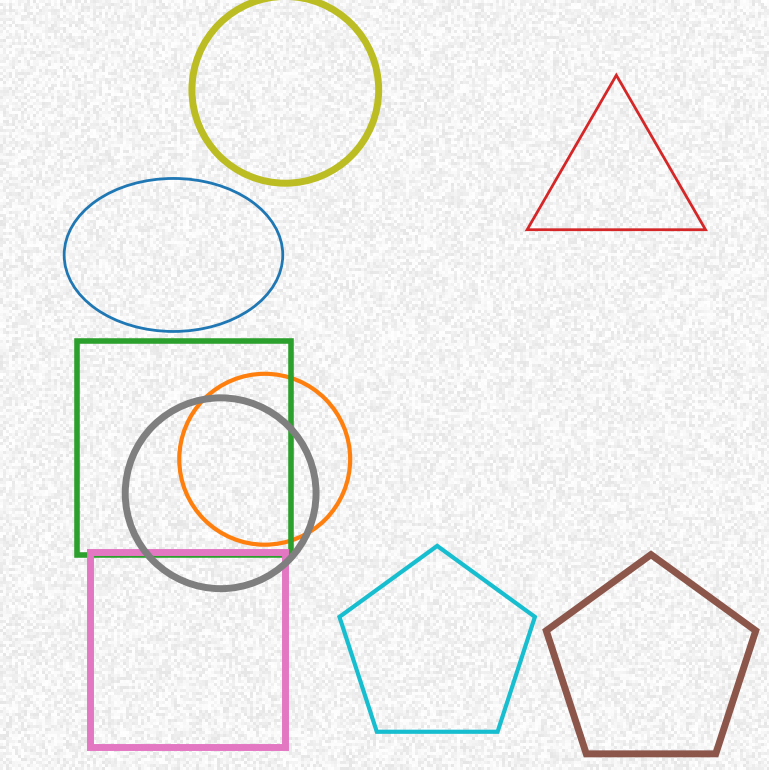[{"shape": "oval", "thickness": 1, "radius": 0.71, "center": [0.225, 0.669]}, {"shape": "circle", "thickness": 1.5, "radius": 0.55, "center": [0.344, 0.404]}, {"shape": "square", "thickness": 2, "radius": 0.69, "center": [0.239, 0.418]}, {"shape": "triangle", "thickness": 1, "radius": 0.67, "center": [0.8, 0.769]}, {"shape": "pentagon", "thickness": 2.5, "radius": 0.72, "center": [0.845, 0.137]}, {"shape": "square", "thickness": 2.5, "radius": 0.63, "center": [0.244, 0.156]}, {"shape": "circle", "thickness": 2.5, "radius": 0.62, "center": [0.287, 0.359]}, {"shape": "circle", "thickness": 2.5, "radius": 0.61, "center": [0.371, 0.883]}, {"shape": "pentagon", "thickness": 1.5, "radius": 0.67, "center": [0.568, 0.158]}]